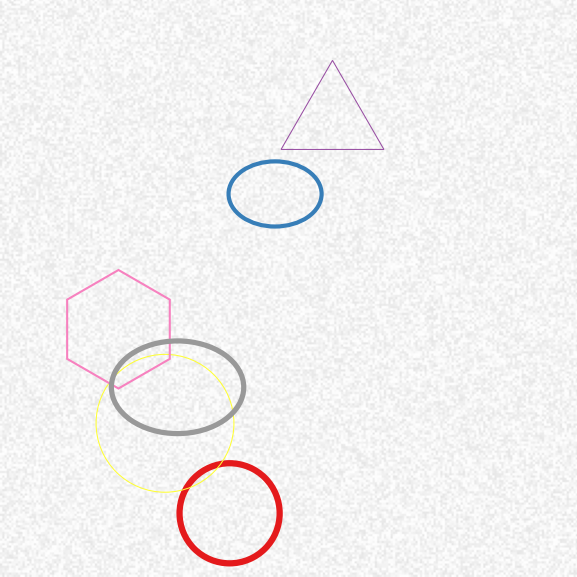[{"shape": "circle", "thickness": 3, "radius": 0.43, "center": [0.398, 0.11]}, {"shape": "oval", "thickness": 2, "radius": 0.4, "center": [0.476, 0.663]}, {"shape": "triangle", "thickness": 0.5, "radius": 0.51, "center": [0.576, 0.792]}, {"shape": "circle", "thickness": 0.5, "radius": 0.6, "center": [0.286, 0.266]}, {"shape": "hexagon", "thickness": 1, "radius": 0.51, "center": [0.205, 0.429]}, {"shape": "oval", "thickness": 2.5, "radius": 0.57, "center": [0.307, 0.329]}]